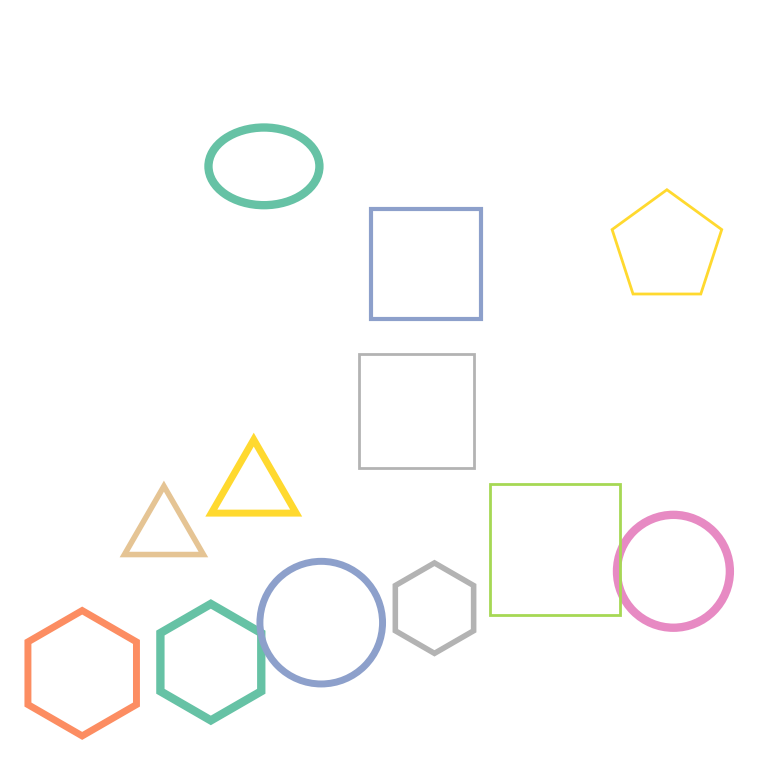[{"shape": "oval", "thickness": 3, "radius": 0.36, "center": [0.343, 0.784]}, {"shape": "hexagon", "thickness": 3, "radius": 0.38, "center": [0.274, 0.14]}, {"shape": "hexagon", "thickness": 2.5, "radius": 0.41, "center": [0.107, 0.126]}, {"shape": "square", "thickness": 1.5, "radius": 0.36, "center": [0.553, 0.657]}, {"shape": "circle", "thickness": 2.5, "radius": 0.4, "center": [0.417, 0.191]}, {"shape": "circle", "thickness": 3, "radius": 0.37, "center": [0.875, 0.258]}, {"shape": "square", "thickness": 1, "radius": 0.42, "center": [0.721, 0.286]}, {"shape": "triangle", "thickness": 2.5, "radius": 0.32, "center": [0.33, 0.365]}, {"shape": "pentagon", "thickness": 1, "radius": 0.37, "center": [0.866, 0.679]}, {"shape": "triangle", "thickness": 2, "radius": 0.3, "center": [0.213, 0.309]}, {"shape": "square", "thickness": 1, "radius": 0.37, "center": [0.541, 0.466]}, {"shape": "hexagon", "thickness": 2, "radius": 0.29, "center": [0.564, 0.21]}]